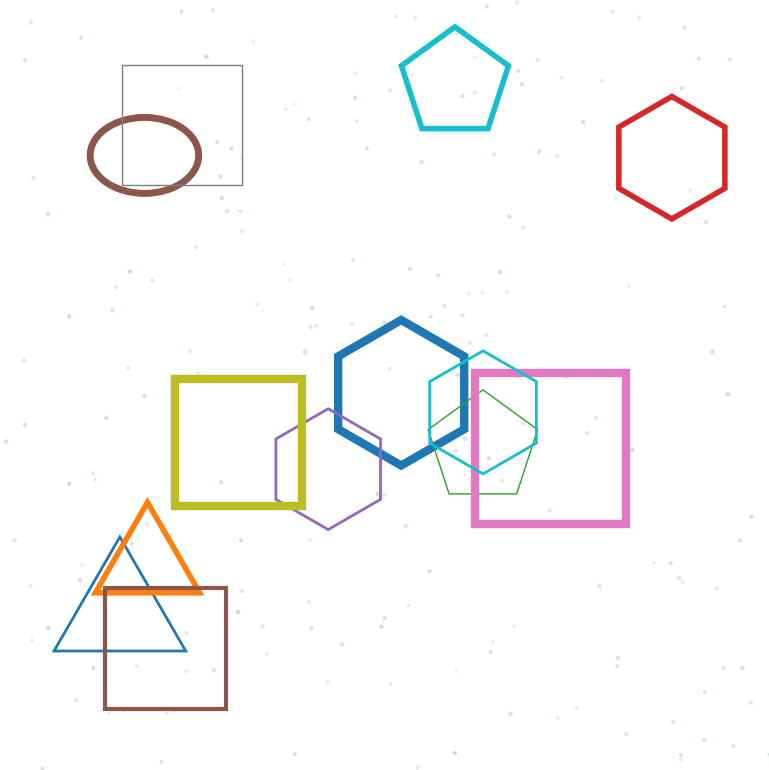[{"shape": "triangle", "thickness": 1, "radius": 0.49, "center": [0.156, 0.204]}, {"shape": "hexagon", "thickness": 3, "radius": 0.47, "center": [0.521, 0.49]}, {"shape": "triangle", "thickness": 2, "radius": 0.39, "center": [0.192, 0.269]}, {"shape": "pentagon", "thickness": 0.5, "radius": 0.37, "center": [0.627, 0.419]}, {"shape": "hexagon", "thickness": 2, "radius": 0.4, "center": [0.873, 0.795]}, {"shape": "hexagon", "thickness": 1, "radius": 0.39, "center": [0.426, 0.391]}, {"shape": "oval", "thickness": 2.5, "radius": 0.35, "center": [0.188, 0.798]}, {"shape": "square", "thickness": 1.5, "radius": 0.39, "center": [0.215, 0.158]}, {"shape": "square", "thickness": 3, "radius": 0.49, "center": [0.715, 0.418]}, {"shape": "square", "thickness": 0.5, "radius": 0.39, "center": [0.236, 0.838]}, {"shape": "square", "thickness": 3, "radius": 0.41, "center": [0.31, 0.426]}, {"shape": "hexagon", "thickness": 1, "radius": 0.4, "center": [0.627, 0.464]}, {"shape": "pentagon", "thickness": 2, "radius": 0.37, "center": [0.591, 0.892]}]